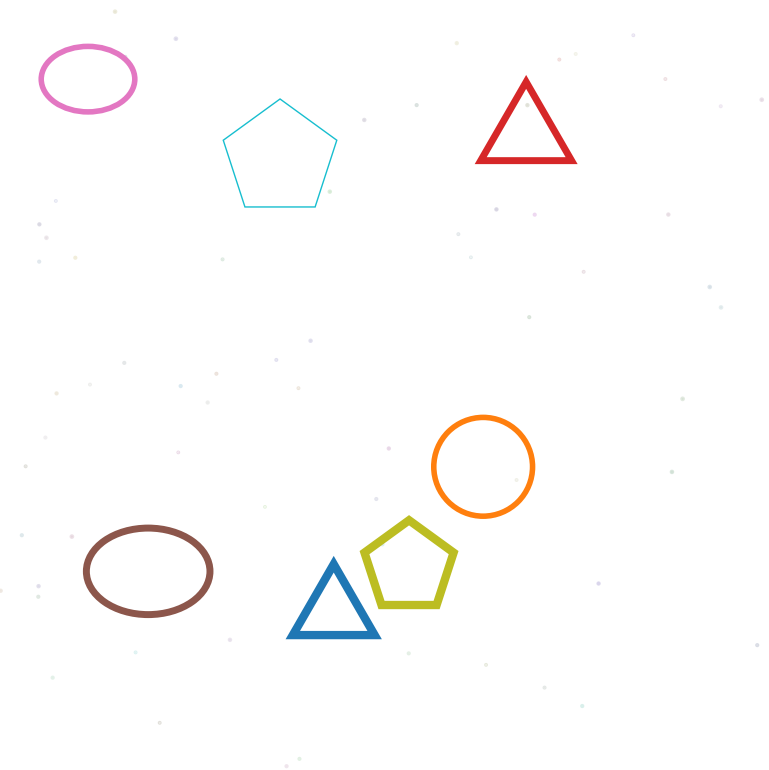[{"shape": "triangle", "thickness": 3, "radius": 0.31, "center": [0.433, 0.206]}, {"shape": "circle", "thickness": 2, "radius": 0.32, "center": [0.627, 0.394]}, {"shape": "triangle", "thickness": 2.5, "radius": 0.34, "center": [0.683, 0.825]}, {"shape": "oval", "thickness": 2.5, "radius": 0.4, "center": [0.192, 0.258]}, {"shape": "oval", "thickness": 2, "radius": 0.3, "center": [0.114, 0.897]}, {"shape": "pentagon", "thickness": 3, "radius": 0.3, "center": [0.531, 0.263]}, {"shape": "pentagon", "thickness": 0.5, "radius": 0.39, "center": [0.364, 0.794]}]